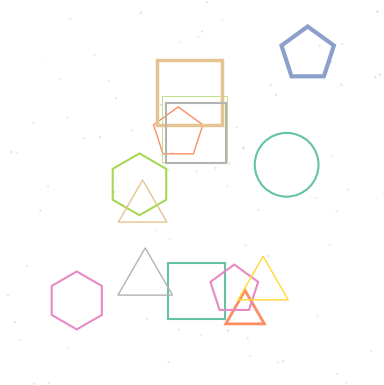[{"shape": "square", "thickness": 1.5, "radius": 0.37, "center": [0.511, 0.244]}, {"shape": "circle", "thickness": 1.5, "radius": 0.41, "center": [0.744, 0.572]}, {"shape": "triangle", "thickness": 2, "radius": 0.29, "center": [0.637, 0.188]}, {"shape": "pentagon", "thickness": 1, "radius": 0.34, "center": [0.463, 0.655]}, {"shape": "pentagon", "thickness": 3, "radius": 0.36, "center": [0.799, 0.86]}, {"shape": "pentagon", "thickness": 1.5, "radius": 0.33, "center": [0.609, 0.248]}, {"shape": "hexagon", "thickness": 1.5, "radius": 0.38, "center": [0.199, 0.22]}, {"shape": "square", "thickness": 0.5, "radius": 0.42, "center": [0.505, 0.665]}, {"shape": "hexagon", "thickness": 1.5, "radius": 0.4, "center": [0.362, 0.521]}, {"shape": "triangle", "thickness": 1, "radius": 0.38, "center": [0.683, 0.259]}, {"shape": "square", "thickness": 2.5, "radius": 0.42, "center": [0.492, 0.759]}, {"shape": "triangle", "thickness": 1, "radius": 0.36, "center": [0.37, 0.459]}, {"shape": "square", "thickness": 1.5, "radius": 0.39, "center": [0.51, 0.654]}, {"shape": "triangle", "thickness": 1, "radius": 0.41, "center": [0.377, 0.274]}]